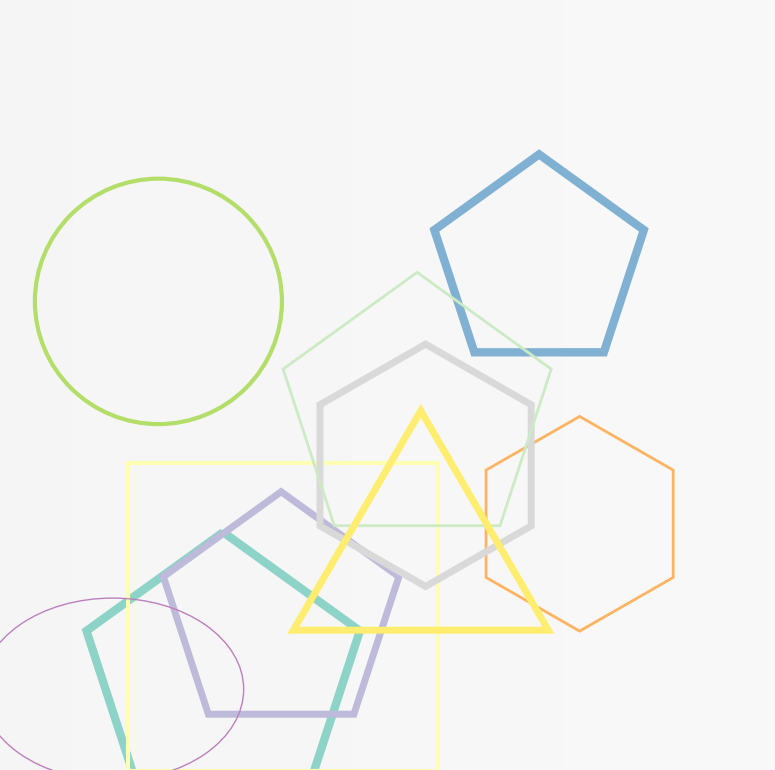[{"shape": "pentagon", "thickness": 3, "radius": 0.93, "center": [0.288, 0.123]}, {"shape": "square", "thickness": 1.5, "radius": 1.0, "center": [0.365, 0.199]}, {"shape": "pentagon", "thickness": 2.5, "radius": 0.8, "center": [0.363, 0.202]}, {"shape": "pentagon", "thickness": 3, "radius": 0.71, "center": [0.696, 0.657]}, {"shape": "hexagon", "thickness": 1, "radius": 0.7, "center": [0.748, 0.32]}, {"shape": "circle", "thickness": 1.5, "radius": 0.8, "center": [0.204, 0.609]}, {"shape": "hexagon", "thickness": 2.5, "radius": 0.79, "center": [0.549, 0.396]}, {"shape": "oval", "thickness": 0.5, "radius": 0.85, "center": [0.145, 0.105]}, {"shape": "pentagon", "thickness": 1, "radius": 0.91, "center": [0.538, 0.464]}, {"shape": "triangle", "thickness": 2.5, "radius": 0.95, "center": [0.543, 0.277]}]